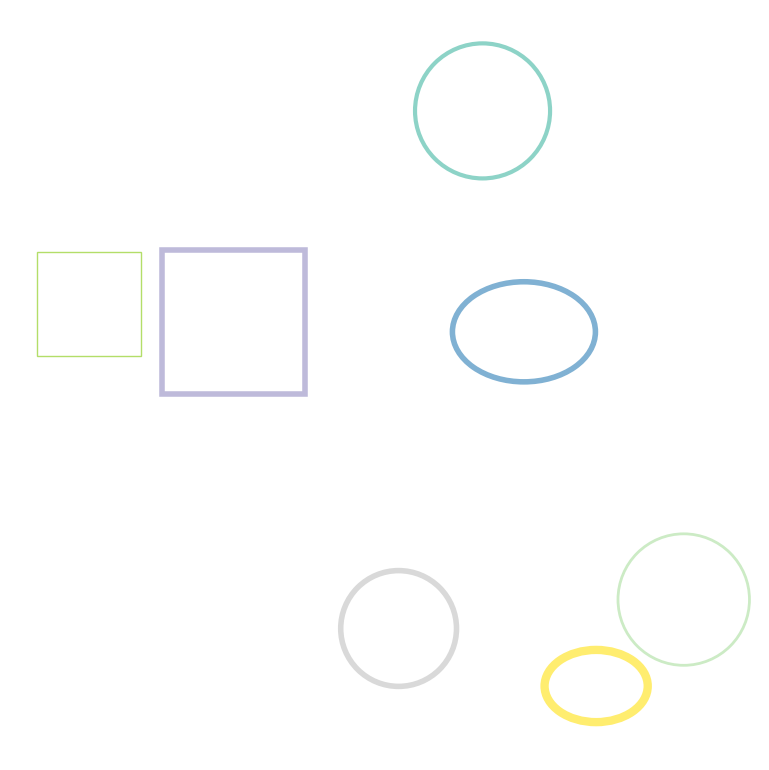[{"shape": "circle", "thickness": 1.5, "radius": 0.44, "center": [0.627, 0.856]}, {"shape": "square", "thickness": 2, "radius": 0.47, "center": [0.303, 0.581]}, {"shape": "oval", "thickness": 2, "radius": 0.46, "center": [0.68, 0.569]}, {"shape": "square", "thickness": 0.5, "radius": 0.34, "center": [0.116, 0.605]}, {"shape": "circle", "thickness": 2, "radius": 0.38, "center": [0.518, 0.184]}, {"shape": "circle", "thickness": 1, "radius": 0.43, "center": [0.888, 0.221]}, {"shape": "oval", "thickness": 3, "radius": 0.33, "center": [0.774, 0.109]}]